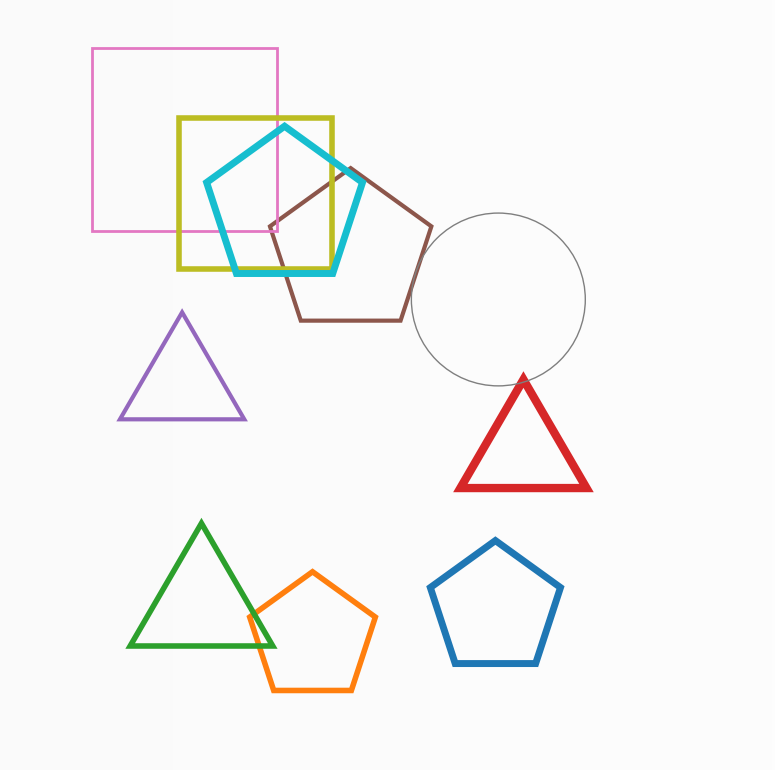[{"shape": "pentagon", "thickness": 2.5, "radius": 0.44, "center": [0.639, 0.21]}, {"shape": "pentagon", "thickness": 2, "radius": 0.43, "center": [0.403, 0.172]}, {"shape": "triangle", "thickness": 2, "radius": 0.53, "center": [0.26, 0.214]}, {"shape": "triangle", "thickness": 3, "radius": 0.47, "center": [0.675, 0.413]}, {"shape": "triangle", "thickness": 1.5, "radius": 0.46, "center": [0.235, 0.502]}, {"shape": "pentagon", "thickness": 1.5, "radius": 0.55, "center": [0.452, 0.672]}, {"shape": "square", "thickness": 1, "radius": 0.6, "center": [0.238, 0.819]}, {"shape": "circle", "thickness": 0.5, "radius": 0.56, "center": [0.643, 0.611]}, {"shape": "square", "thickness": 2, "radius": 0.49, "center": [0.329, 0.749]}, {"shape": "pentagon", "thickness": 2.5, "radius": 0.53, "center": [0.367, 0.73]}]